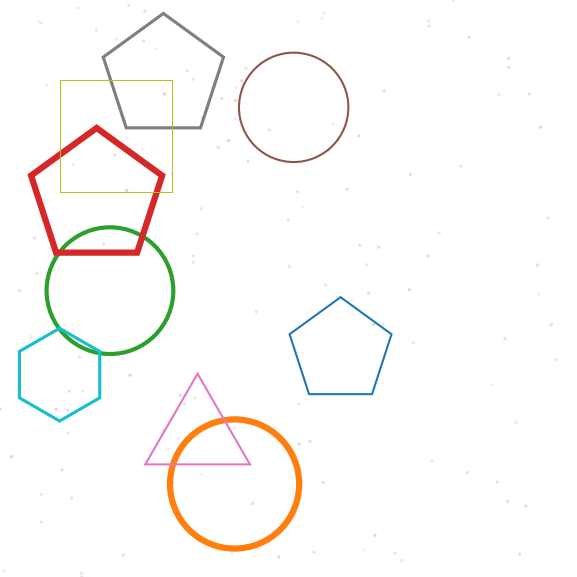[{"shape": "pentagon", "thickness": 1, "radius": 0.46, "center": [0.59, 0.392]}, {"shape": "circle", "thickness": 3, "radius": 0.56, "center": [0.406, 0.161]}, {"shape": "circle", "thickness": 2, "radius": 0.55, "center": [0.19, 0.496]}, {"shape": "pentagon", "thickness": 3, "radius": 0.6, "center": [0.167, 0.658]}, {"shape": "circle", "thickness": 1, "radius": 0.47, "center": [0.509, 0.813]}, {"shape": "triangle", "thickness": 1, "radius": 0.52, "center": [0.342, 0.247]}, {"shape": "pentagon", "thickness": 1.5, "radius": 0.55, "center": [0.283, 0.866]}, {"shape": "square", "thickness": 0.5, "radius": 0.48, "center": [0.2, 0.763]}, {"shape": "hexagon", "thickness": 1.5, "radius": 0.4, "center": [0.103, 0.35]}]